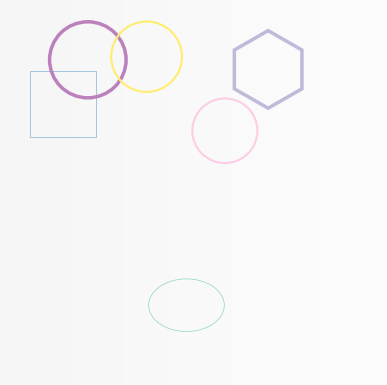[{"shape": "oval", "thickness": 0.5, "radius": 0.49, "center": [0.481, 0.207]}, {"shape": "hexagon", "thickness": 2.5, "radius": 0.5, "center": [0.692, 0.82]}, {"shape": "square", "thickness": 0.5, "radius": 0.43, "center": [0.164, 0.729]}, {"shape": "circle", "thickness": 1.5, "radius": 0.42, "center": [0.58, 0.66]}, {"shape": "circle", "thickness": 2.5, "radius": 0.49, "center": [0.227, 0.845]}, {"shape": "circle", "thickness": 1.5, "radius": 0.46, "center": [0.378, 0.853]}]